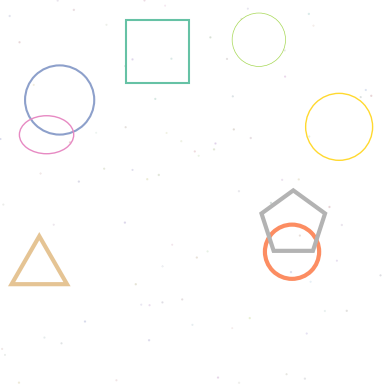[{"shape": "square", "thickness": 1.5, "radius": 0.41, "center": [0.409, 0.865]}, {"shape": "circle", "thickness": 3, "radius": 0.35, "center": [0.759, 0.346]}, {"shape": "circle", "thickness": 1.5, "radius": 0.45, "center": [0.155, 0.74]}, {"shape": "oval", "thickness": 1, "radius": 0.35, "center": [0.121, 0.65]}, {"shape": "circle", "thickness": 0.5, "radius": 0.35, "center": [0.672, 0.897]}, {"shape": "circle", "thickness": 1, "radius": 0.43, "center": [0.881, 0.671]}, {"shape": "triangle", "thickness": 3, "radius": 0.42, "center": [0.102, 0.303]}, {"shape": "pentagon", "thickness": 3, "radius": 0.43, "center": [0.762, 0.419]}]